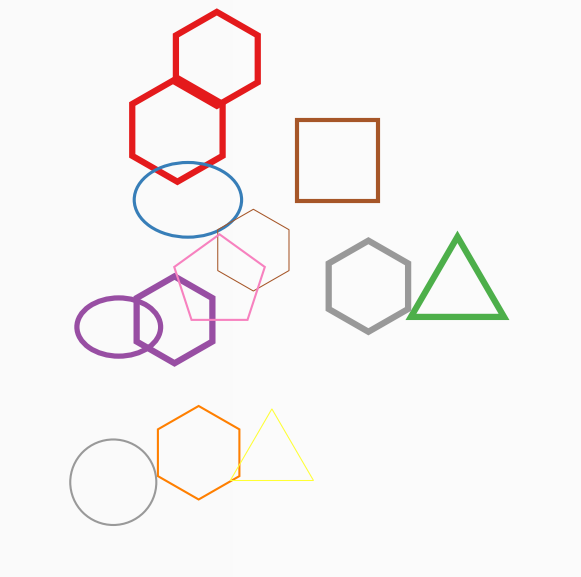[{"shape": "hexagon", "thickness": 3, "radius": 0.41, "center": [0.373, 0.897]}, {"shape": "hexagon", "thickness": 3, "radius": 0.45, "center": [0.305, 0.774]}, {"shape": "oval", "thickness": 1.5, "radius": 0.46, "center": [0.323, 0.653]}, {"shape": "triangle", "thickness": 3, "radius": 0.46, "center": [0.787, 0.497]}, {"shape": "hexagon", "thickness": 3, "radius": 0.38, "center": [0.3, 0.445]}, {"shape": "oval", "thickness": 2.5, "radius": 0.36, "center": [0.204, 0.433]}, {"shape": "hexagon", "thickness": 1, "radius": 0.4, "center": [0.342, 0.215]}, {"shape": "triangle", "thickness": 0.5, "radius": 0.41, "center": [0.468, 0.208]}, {"shape": "hexagon", "thickness": 0.5, "radius": 0.35, "center": [0.436, 0.566]}, {"shape": "square", "thickness": 2, "radius": 0.35, "center": [0.581, 0.721]}, {"shape": "pentagon", "thickness": 1, "radius": 0.41, "center": [0.378, 0.512]}, {"shape": "hexagon", "thickness": 3, "radius": 0.39, "center": [0.634, 0.504]}, {"shape": "circle", "thickness": 1, "radius": 0.37, "center": [0.195, 0.164]}]